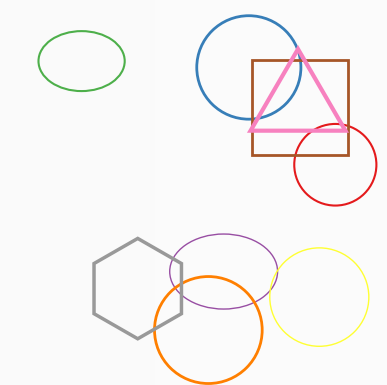[{"shape": "circle", "thickness": 1.5, "radius": 0.53, "center": [0.865, 0.572]}, {"shape": "circle", "thickness": 2, "radius": 0.67, "center": [0.642, 0.825]}, {"shape": "oval", "thickness": 1.5, "radius": 0.56, "center": [0.211, 0.841]}, {"shape": "oval", "thickness": 1, "radius": 0.7, "center": [0.577, 0.295]}, {"shape": "circle", "thickness": 2, "radius": 0.69, "center": [0.538, 0.143]}, {"shape": "circle", "thickness": 1, "radius": 0.64, "center": [0.824, 0.228]}, {"shape": "square", "thickness": 2, "radius": 0.62, "center": [0.774, 0.721]}, {"shape": "triangle", "thickness": 3, "radius": 0.71, "center": [0.769, 0.731]}, {"shape": "hexagon", "thickness": 2.5, "radius": 0.65, "center": [0.355, 0.25]}]